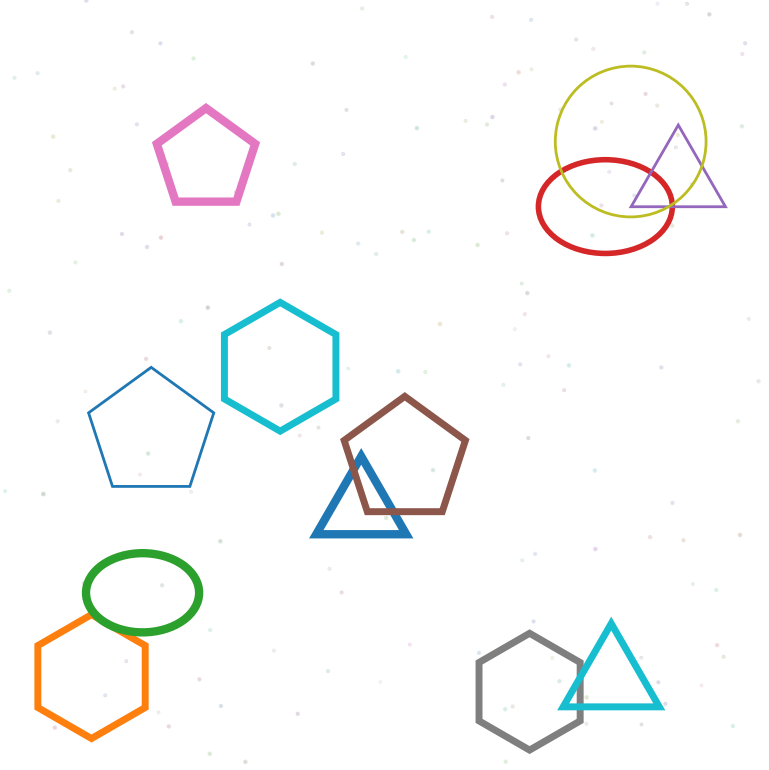[{"shape": "triangle", "thickness": 3, "radius": 0.34, "center": [0.469, 0.34]}, {"shape": "pentagon", "thickness": 1, "radius": 0.43, "center": [0.196, 0.437]}, {"shape": "hexagon", "thickness": 2.5, "radius": 0.4, "center": [0.119, 0.121]}, {"shape": "oval", "thickness": 3, "radius": 0.37, "center": [0.185, 0.23]}, {"shape": "oval", "thickness": 2, "radius": 0.43, "center": [0.786, 0.732]}, {"shape": "triangle", "thickness": 1, "radius": 0.35, "center": [0.881, 0.767]}, {"shape": "pentagon", "thickness": 2.5, "radius": 0.41, "center": [0.526, 0.402]}, {"shape": "pentagon", "thickness": 3, "radius": 0.34, "center": [0.268, 0.792]}, {"shape": "hexagon", "thickness": 2.5, "radius": 0.38, "center": [0.688, 0.102]}, {"shape": "circle", "thickness": 1, "radius": 0.49, "center": [0.819, 0.816]}, {"shape": "hexagon", "thickness": 2.5, "radius": 0.42, "center": [0.364, 0.524]}, {"shape": "triangle", "thickness": 2.5, "radius": 0.36, "center": [0.794, 0.118]}]